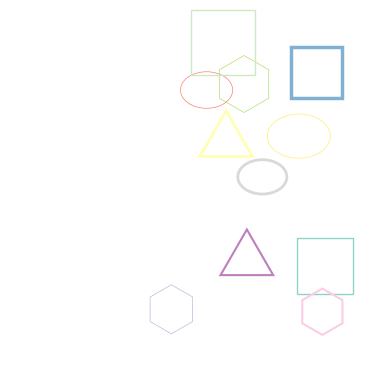[{"shape": "square", "thickness": 1, "radius": 0.36, "center": [0.844, 0.308]}, {"shape": "triangle", "thickness": 2, "radius": 0.39, "center": [0.587, 0.633]}, {"shape": "hexagon", "thickness": 0.5, "radius": 0.32, "center": [0.445, 0.197]}, {"shape": "oval", "thickness": 0.5, "radius": 0.34, "center": [0.537, 0.766]}, {"shape": "square", "thickness": 2.5, "radius": 0.33, "center": [0.822, 0.811]}, {"shape": "hexagon", "thickness": 0.5, "radius": 0.37, "center": [0.634, 0.782]}, {"shape": "hexagon", "thickness": 1.5, "radius": 0.3, "center": [0.837, 0.19]}, {"shape": "oval", "thickness": 2, "radius": 0.32, "center": [0.681, 0.541]}, {"shape": "triangle", "thickness": 1.5, "radius": 0.39, "center": [0.641, 0.325]}, {"shape": "square", "thickness": 1, "radius": 0.42, "center": [0.579, 0.89]}, {"shape": "oval", "thickness": 0.5, "radius": 0.41, "center": [0.776, 0.646]}]